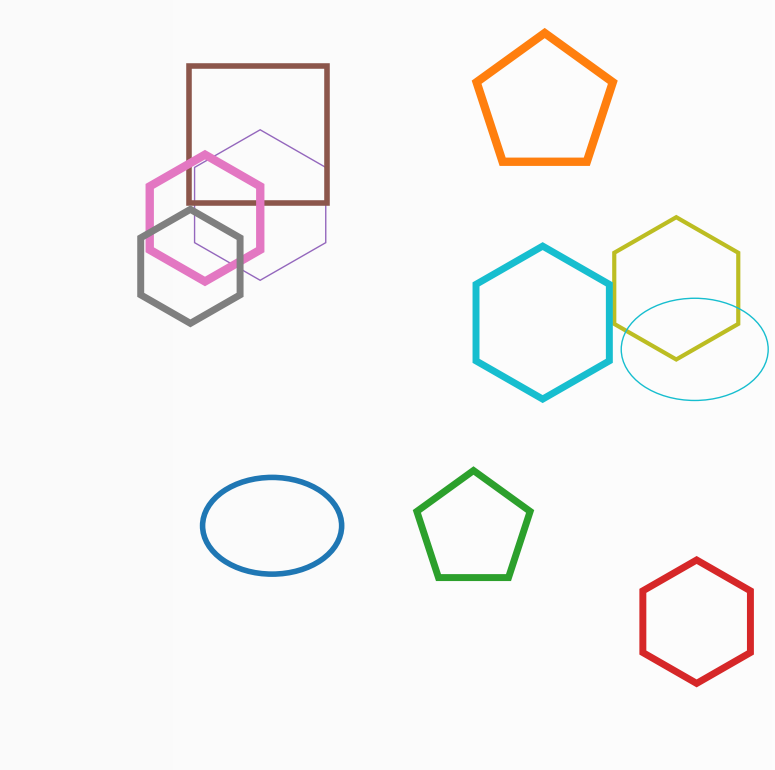[{"shape": "oval", "thickness": 2, "radius": 0.45, "center": [0.351, 0.317]}, {"shape": "pentagon", "thickness": 3, "radius": 0.46, "center": [0.703, 0.865]}, {"shape": "pentagon", "thickness": 2.5, "radius": 0.38, "center": [0.611, 0.312]}, {"shape": "hexagon", "thickness": 2.5, "radius": 0.4, "center": [0.899, 0.193]}, {"shape": "hexagon", "thickness": 0.5, "radius": 0.49, "center": [0.336, 0.734]}, {"shape": "square", "thickness": 2, "radius": 0.44, "center": [0.333, 0.826]}, {"shape": "hexagon", "thickness": 3, "radius": 0.41, "center": [0.265, 0.717]}, {"shape": "hexagon", "thickness": 2.5, "radius": 0.37, "center": [0.246, 0.654]}, {"shape": "hexagon", "thickness": 1.5, "radius": 0.46, "center": [0.873, 0.626]}, {"shape": "hexagon", "thickness": 2.5, "radius": 0.5, "center": [0.7, 0.581]}, {"shape": "oval", "thickness": 0.5, "radius": 0.47, "center": [0.896, 0.546]}]